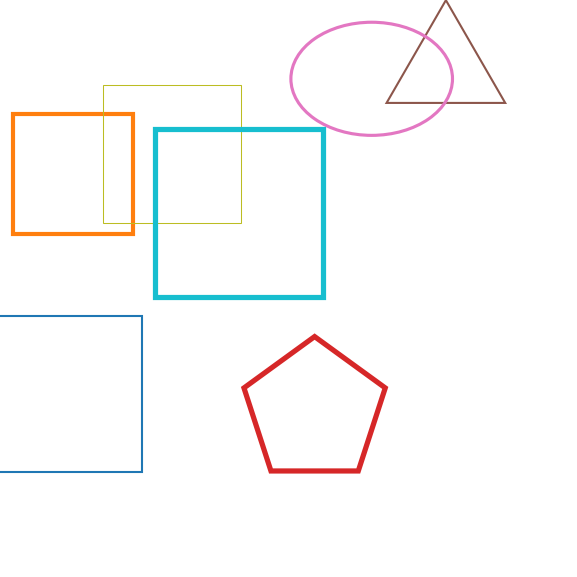[{"shape": "square", "thickness": 1, "radius": 0.67, "center": [0.112, 0.317]}, {"shape": "square", "thickness": 2, "radius": 0.52, "center": [0.127, 0.698]}, {"shape": "pentagon", "thickness": 2.5, "radius": 0.64, "center": [0.545, 0.288]}, {"shape": "triangle", "thickness": 1, "radius": 0.59, "center": [0.772, 0.88]}, {"shape": "oval", "thickness": 1.5, "radius": 0.7, "center": [0.644, 0.863]}, {"shape": "square", "thickness": 0.5, "radius": 0.6, "center": [0.298, 0.732]}, {"shape": "square", "thickness": 2.5, "radius": 0.73, "center": [0.414, 0.63]}]